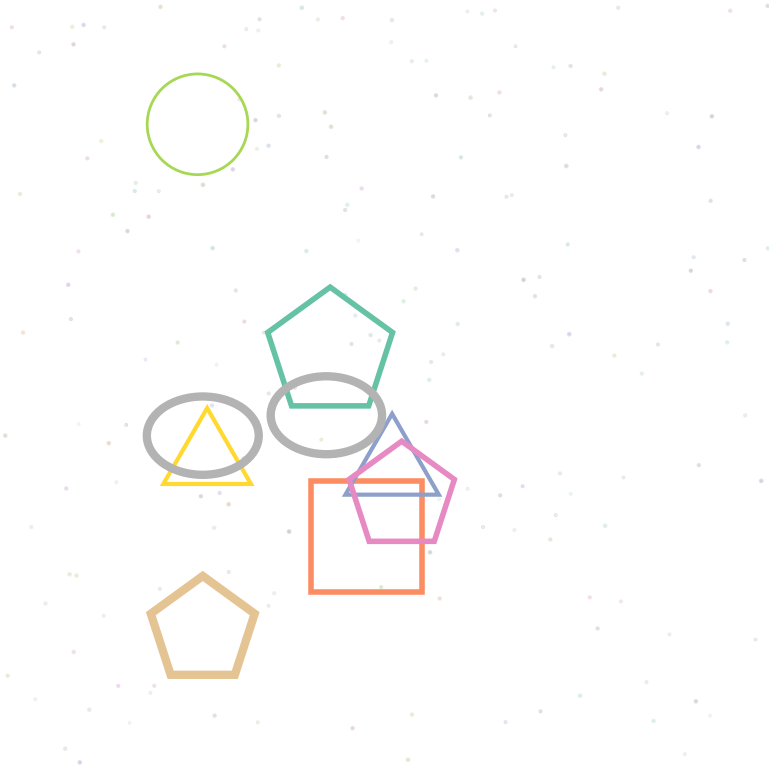[{"shape": "pentagon", "thickness": 2, "radius": 0.43, "center": [0.429, 0.542]}, {"shape": "square", "thickness": 2, "radius": 0.36, "center": [0.476, 0.304]}, {"shape": "triangle", "thickness": 1.5, "radius": 0.35, "center": [0.509, 0.393]}, {"shape": "pentagon", "thickness": 2, "radius": 0.36, "center": [0.522, 0.355]}, {"shape": "circle", "thickness": 1, "radius": 0.33, "center": [0.257, 0.839]}, {"shape": "triangle", "thickness": 1.5, "radius": 0.33, "center": [0.269, 0.404]}, {"shape": "pentagon", "thickness": 3, "radius": 0.35, "center": [0.263, 0.181]}, {"shape": "oval", "thickness": 3, "radius": 0.36, "center": [0.424, 0.461]}, {"shape": "oval", "thickness": 3, "radius": 0.36, "center": [0.263, 0.434]}]